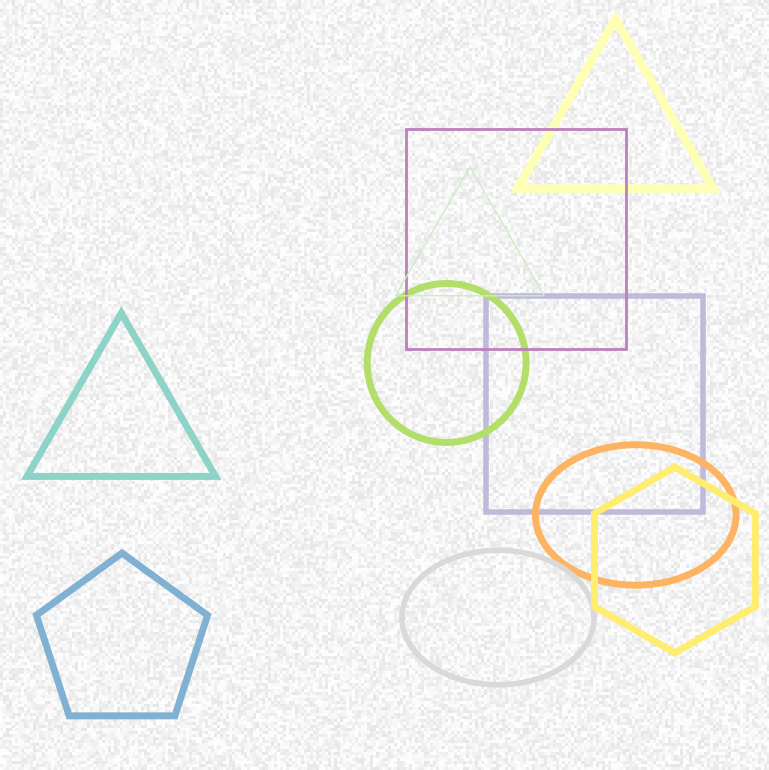[{"shape": "triangle", "thickness": 2.5, "radius": 0.71, "center": [0.157, 0.452]}, {"shape": "triangle", "thickness": 3, "radius": 0.73, "center": [0.799, 0.828]}, {"shape": "square", "thickness": 2, "radius": 0.7, "center": [0.772, 0.475]}, {"shape": "pentagon", "thickness": 2.5, "radius": 0.58, "center": [0.158, 0.165]}, {"shape": "oval", "thickness": 2.5, "radius": 0.65, "center": [0.826, 0.331]}, {"shape": "circle", "thickness": 2.5, "radius": 0.52, "center": [0.58, 0.529]}, {"shape": "oval", "thickness": 2, "radius": 0.62, "center": [0.647, 0.198]}, {"shape": "square", "thickness": 1, "radius": 0.71, "center": [0.67, 0.689]}, {"shape": "triangle", "thickness": 0.5, "radius": 0.56, "center": [0.61, 0.672]}, {"shape": "hexagon", "thickness": 2.5, "radius": 0.6, "center": [0.876, 0.273]}]